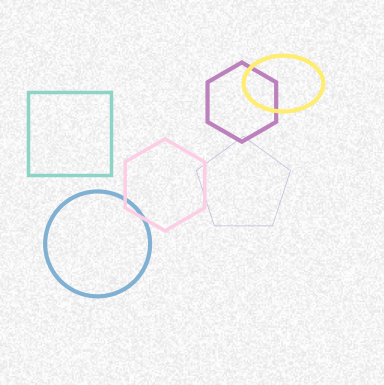[{"shape": "square", "thickness": 2.5, "radius": 0.54, "center": [0.18, 0.652]}, {"shape": "pentagon", "thickness": 0.5, "radius": 0.64, "center": [0.632, 0.517]}, {"shape": "circle", "thickness": 3, "radius": 0.68, "center": [0.254, 0.367]}, {"shape": "hexagon", "thickness": 2.5, "radius": 0.6, "center": [0.428, 0.52]}, {"shape": "hexagon", "thickness": 3, "radius": 0.51, "center": [0.628, 0.735]}, {"shape": "oval", "thickness": 3, "radius": 0.52, "center": [0.736, 0.783]}]